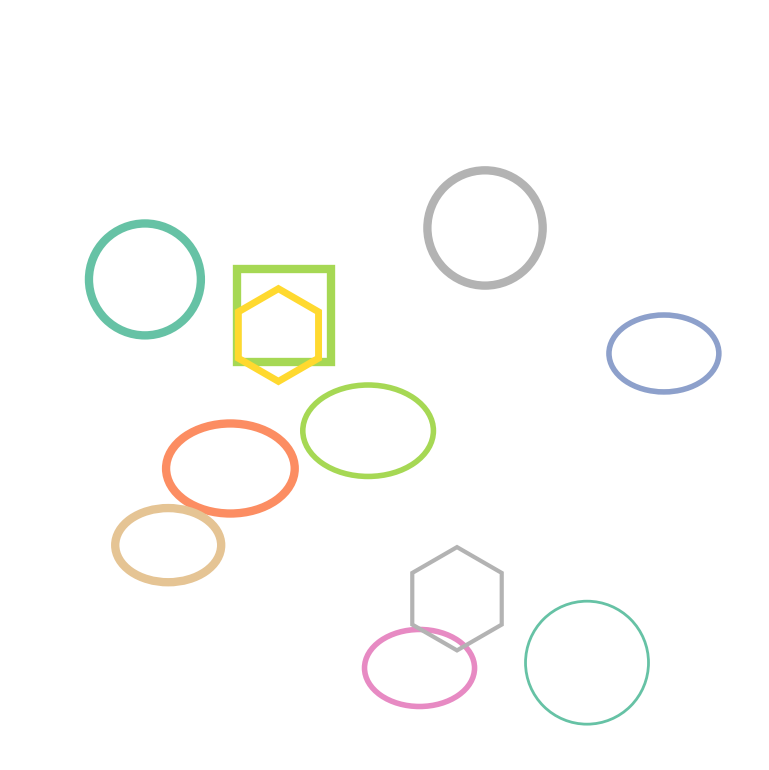[{"shape": "circle", "thickness": 3, "radius": 0.36, "center": [0.188, 0.637]}, {"shape": "circle", "thickness": 1, "radius": 0.4, "center": [0.762, 0.139]}, {"shape": "oval", "thickness": 3, "radius": 0.42, "center": [0.299, 0.392]}, {"shape": "oval", "thickness": 2, "radius": 0.36, "center": [0.862, 0.541]}, {"shape": "oval", "thickness": 2, "radius": 0.36, "center": [0.545, 0.132]}, {"shape": "square", "thickness": 3, "radius": 0.3, "center": [0.369, 0.59]}, {"shape": "oval", "thickness": 2, "radius": 0.42, "center": [0.478, 0.441]}, {"shape": "hexagon", "thickness": 2.5, "radius": 0.3, "center": [0.362, 0.565]}, {"shape": "oval", "thickness": 3, "radius": 0.34, "center": [0.218, 0.292]}, {"shape": "hexagon", "thickness": 1.5, "radius": 0.34, "center": [0.594, 0.222]}, {"shape": "circle", "thickness": 3, "radius": 0.37, "center": [0.63, 0.704]}]